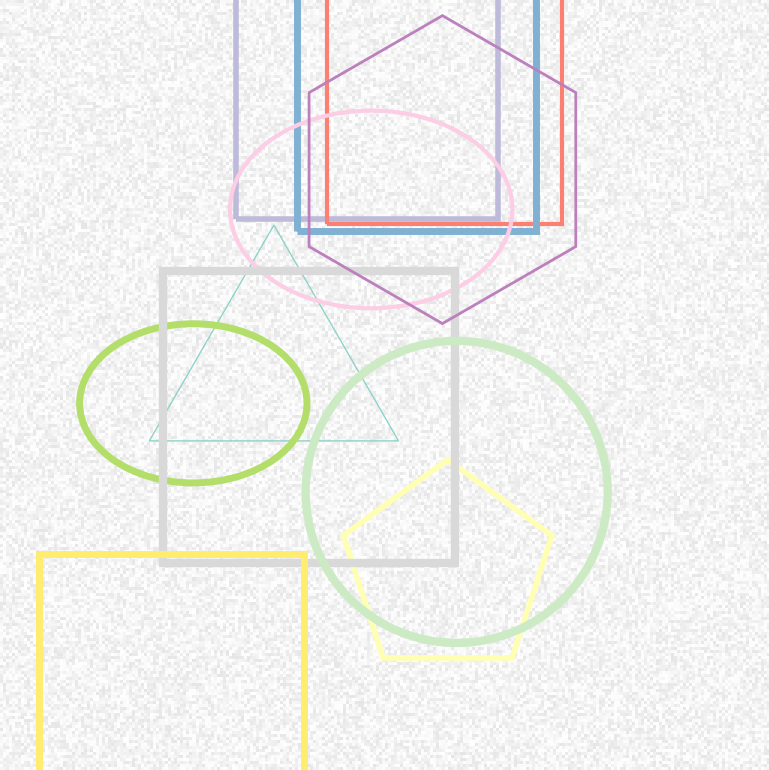[{"shape": "triangle", "thickness": 0.5, "radius": 0.93, "center": [0.356, 0.521]}, {"shape": "pentagon", "thickness": 2, "radius": 0.71, "center": [0.581, 0.261]}, {"shape": "square", "thickness": 2, "radius": 0.85, "center": [0.477, 0.886]}, {"shape": "square", "thickness": 1.5, "radius": 0.76, "center": [0.578, 0.861]}, {"shape": "square", "thickness": 2.5, "radius": 0.78, "center": [0.541, 0.856]}, {"shape": "oval", "thickness": 2.5, "radius": 0.74, "center": [0.251, 0.476]}, {"shape": "oval", "thickness": 1.5, "radius": 0.92, "center": [0.482, 0.728]}, {"shape": "square", "thickness": 3, "radius": 0.95, "center": [0.402, 0.458]}, {"shape": "hexagon", "thickness": 1, "radius": 1.0, "center": [0.575, 0.78]}, {"shape": "circle", "thickness": 3, "radius": 0.98, "center": [0.593, 0.361]}, {"shape": "square", "thickness": 2.5, "radius": 0.86, "center": [0.223, 0.108]}]